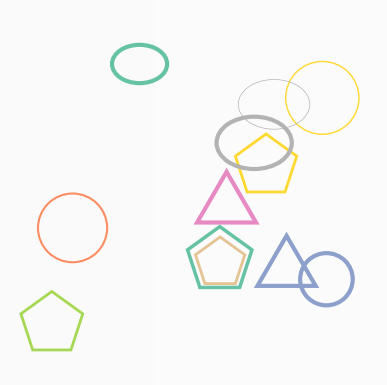[{"shape": "oval", "thickness": 3, "radius": 0.36, "center": [0.36, 0.834]}, {"shape": "pentagon", "thickness": 2.5, "radius": 0.44, "center": [0.567, 0.324]}, {"shape": "circle", "thickness": 1.5, "radius": 0.45, "center": [0.187, 0.408]}, {"shape": "circle", "thickness": 3, "radius": 0.34, "center": [0.842, 0.275]}, {"shape": "triangle", "thickness": 3, "radius": 0.43, "center": [0.739, 0.301]}, {"shape": "triangle", "thickness": 3, "radius": 0.44, "center": [0.585, 0.466]}, {"shape": "pentagon", "thickness": 2, "radius": 0.42, "center": [0.134, 0.159]}, {"shape": "pentagon", "thickness": 2, "radius": 0.42, "center": [0.687, 0.569]}, {"shape": "circle", "thickness": 1, "radius": 0.47, "center": [0.832, 0.746]}, {"shape": "pentagon", "thickness": 2, "radius": 0.33, "center": [0.568, 0.318]}, {"shape": "oval", "thickness": 0.5, "radius": 0.46, "center": [0.707, 0.729]}, {"shape": "oval", "thickness": 3, "radius": 0.49, "center": [0.656, 0.629]}]